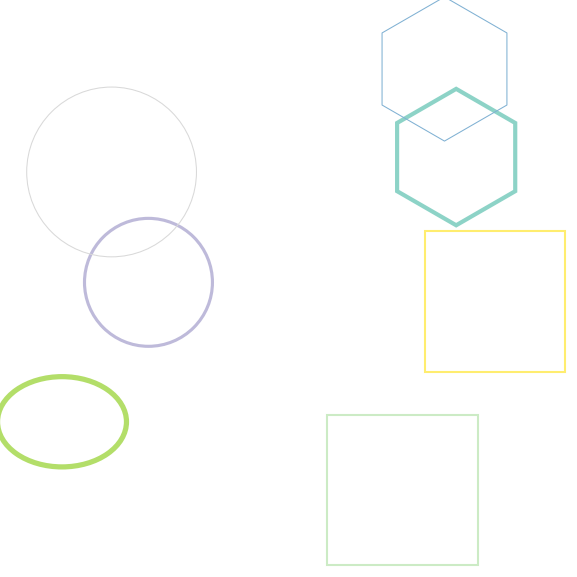[{"shape": "hexagon", "thickness": 2, "radius": 0.59, "center": [0.79, 0.727]}, {"shape": "circle", "thickness": 1.5, "radius": 0.55, "center": [0.257, 0.51]}, {"shape": "hexagon", "thickness": 0.5, "radius": 0.62, "center": [0.77, 0.88]}, {"shape": "oval", "thickness": 2.5, "radius": 0.56, "center": [0.107, 0.269]}, {"shape": "circle", "thickness": 0.5, "radius": 0.73, "center": [0.193, 0.701]}, {"shape": "square", "thickness": 1, "radius": 0.65, "center": [0.697, 0.151]}, {"shape": "square", "thickness": 1, "radius": 0.61, "center": [0.857, 0.477]}]